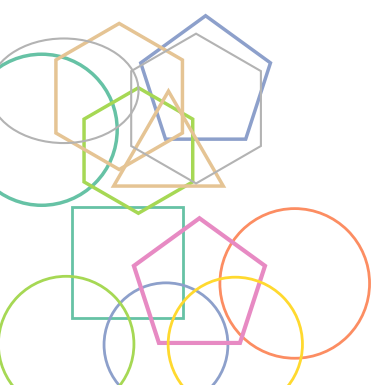[{"shape": "circle", "thickness": 2.5, "radius": 0.98, "center": [0.108, 0.663]}, {"shape": "square", "thickness": 2, "radius": 0.72, "center": [0.332, 0.318]}, {"shape": "circle", "thickness": 2, "radius": 0.97, "center": [0.766, 0.264]}, {"shape": "pentagon", "thickness": 2.5, "radius": 0.89, "center": [0.534, 0.782]}, {"shape": "circle", "thickness": 2, "radius": 0.8, "center": [0.431, 0.104]}, {"shape": "pentagon", "thickness": 3, "radius": 0.9, "center": [0.518, 0.254]}, {"shape": "circle", "thickness": 2, "radius": 0.88, "center": [0.172, 0.106]}, {"shape": "hexagon", "thickness": 2.5, "radius": 0.81, "center": [0.359, 0.609]}, {"shape": "circle", "thickness": 2, "radius": 0.87, "center": [0.611, 0.106]}, {"shape": "triangle", "thickness": 2.5, "radius": 0.82, "center": [0.438, 0.599]}, {"shape": "hexagon", "thickness": 2.5, "radius": 0.95, "center": [0.31, 0.749]}, {"shape": "hexagon", "thickness": 1.5, "radius": 0.97, "center": [0.509, 0.718]}, {"shape": "oval", "thickness": 1.5, "radius": 0.97, "center": [0.166, 0.764]}]